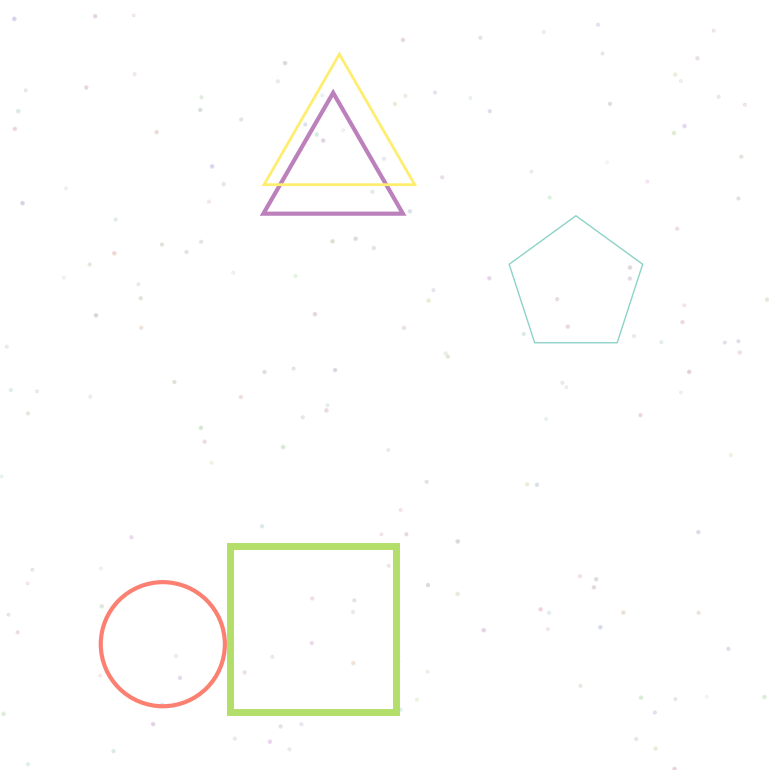[{"shape": "pentagon", "thickness": 0.5, "radius": 0.46, "center": [0.748, 0.629]}, {"shape": "circle", "thickness": 1.5, "radius": 0.4, "center": [0.211, 0.163]}, {"shape": "square", "thickness": 2.5, "radius": 0.54, "center": [0.407, 0.184]}, {"shape": "triangle", "thickness": 1.5, "radius": 0.52, "center": [0.433, 0.775]}, {"shape": "triangle", "thickness": 1, "radius": 0.56, "center": [0.441, 0.817]}]